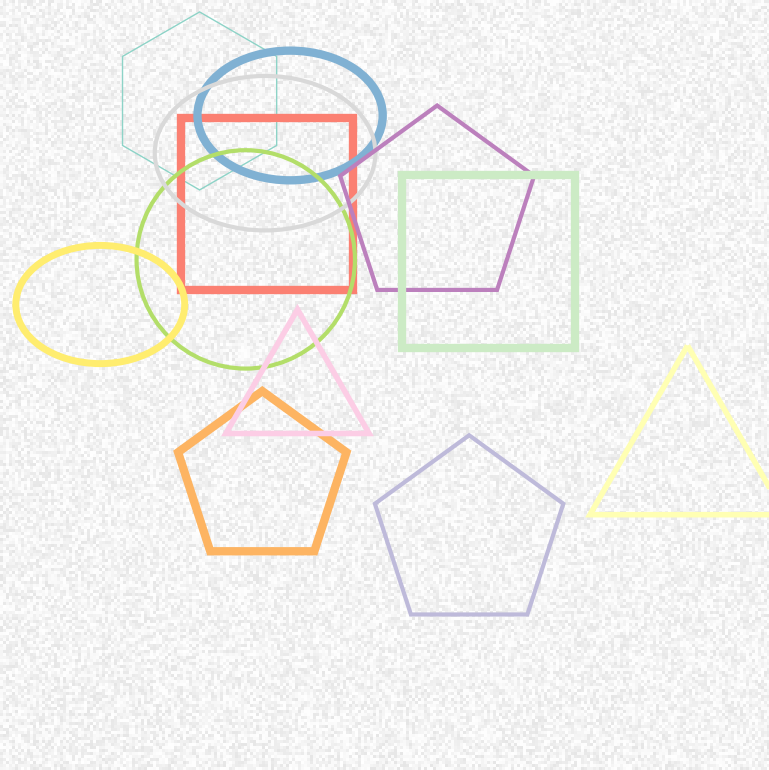[{"shape": "hexagon", "thickness": 0.5, "radius": 0.58, "center": [0.259, 0.869]}, {"shape": "triangle", "thickness": 2, "radius": 0.73, "center": [0.893, 0.405]}, {"shape": "pentagon", "thickness": 1.5, "radius": 0.64, "center": [0.609, 0.306]}, {"shape": "square", "thickness": 3, "radius": 0.56, "center": [0.346, 0.735]}, {"shape": "oval", "thickness": 3, "radius": 0.6, "center": [0.377, 0.85]}, {"shape": "pentagon", "thickness": 3, "radius": 0.57, "center": [0.341, 0.377]}, {"shape": "circle", "thickness": 1.5, "radius": 0.71, "center": [0.319, 0.663]}, {"shape": "triangle", "thickness": 2, "radius": 0.54, "center": [0.386, 0.491]}, {"shape": "oval", "thickness": 1.5, "radius": 0.72, "center": [0.344, 0.801]}, {"shape": "pentagon", "thickness": 1.5, "radius": 0.66, "center": [0.568, 0.731]}, {"shape": "square", "thickness": 3, "radius": 0.56, "center": [0.635, 0.66]}, {"shape": "oval", "thickness": 2.5, "radius": 0.55, "center": [0.13, 0.605]}]